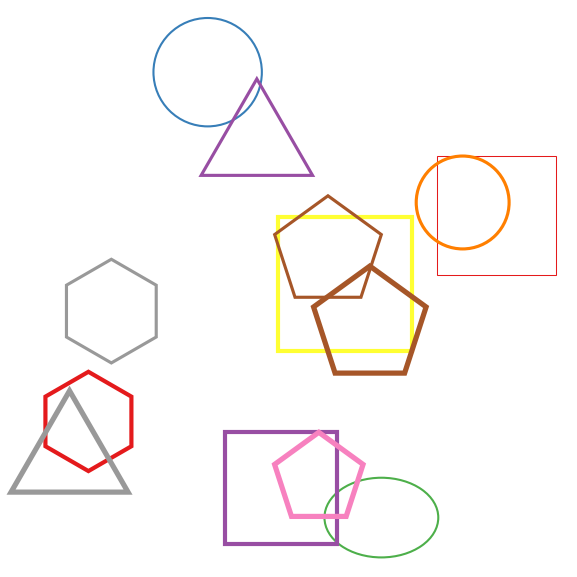[{"shape": "hexagon", "thickness": 2, "radius": 0.43, "center": [0.153, 0.269]}, {"shape": "square", "thickness": 0.5, "radius": 0.52, "center": [0.859, 0.626]}, {"shape": "circle", "thickness": 1, "radius": 0.47, "center": [0.36, 0.874]}, {"shape": "oval", "thickness": 1, "radius": 0.49, "center": [0.66, 0.103]}, {"shape": "square", "thickness": 2, "radius": 0.49, "center": [0.486, 0.153]}, {"shape": "triangle", "thickness": 1.5, "radius": 0.56, "center": [0.445, 0.751]}, {"shape": "circle", "thickness": 1.5, "radius": 0.4, "center": [0.801, 0.649]}, {"shape": "square", "thickness": 2, "radius": 0.58, "center": [0.597, 0.508]}, {"shape": "pentagon", "thickness": 2.5, "radius": 0.51, "center": [0.64, 0.436]}, {"shape": "pentagon", "thickness": 1.5, "radius": 0.49, "center": [0.568, 0.563]}, {"shape": "pentagon", "thickness": 2.5, "radius": 0.4, "center": [0.552, 0.17]}, {"shape": "hexagon", "thickness": 1.5, "radius": 0.45, "center": [0.193, 0.46]}, {"shape": "triangle", "thickness": 2.5, "radius": 0.58, "center": [0.12, 0.205]}]